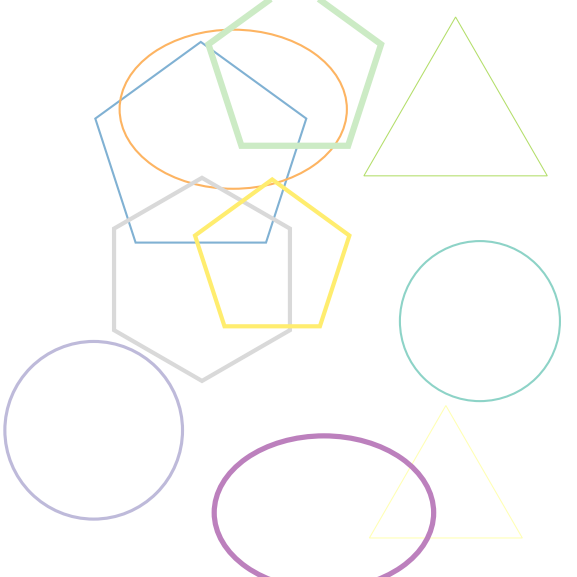[{"shape": "circle", "thickness": 1, "radius": 0.69, "center": [0.831, 0.443]}, {"shape": "triangle", "thickness": 0.5, "radius": 0.76, "center": [0.772, 0.144]}, {"shape": "circle", "thickness": 1.5, "radius": 0.77, "center": [0.162, 0.254]}, {"shape": "pentagon", "thickness": 1, "radius": 0.96, "center": [0.348, 0.734]}, {"shape": "oval", "thickness": 1, "radius": 0.98, "center": [0.404, 0.81]}, {"shape": "triangle", "thickness": 0.5, "radius": 0.92, "center": [0.789, 0.786]}, {"shape": "hexagon", "thickness": 2, "radius": 0.88, "center": [0.35, 0.515]}, {"shape": "oval", "thickness": 2.5, "radius": 0.95, "center": [0.561, 0.111]}, {"shape": "pentagon", "thickness": 3, "radius": 0.79, "center": [0.51, 0.874]}, {"shape": "pentagon", "thickness": 2, "radius": 0.7, "center": [0.471, 0.548]}]